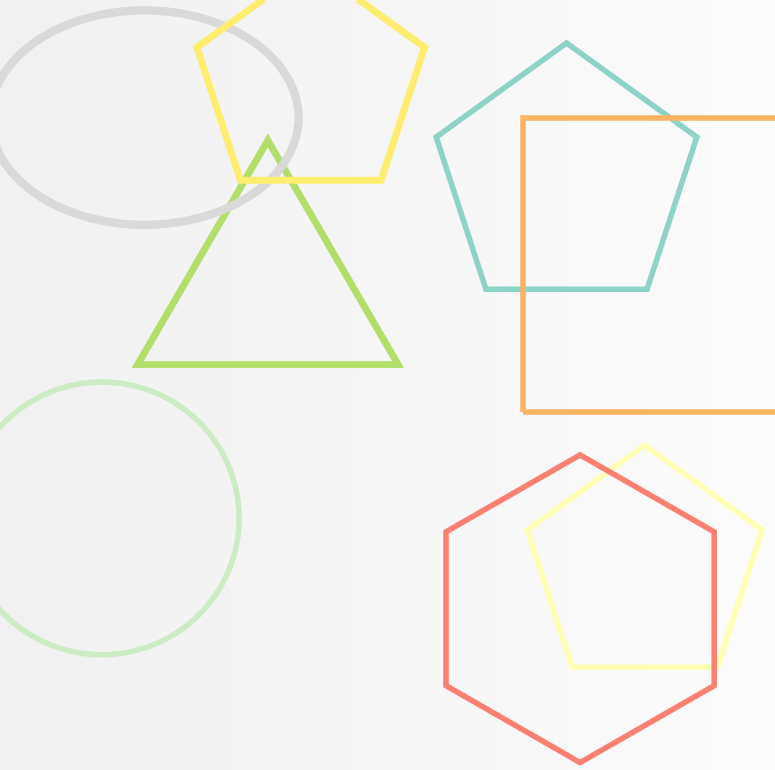[{"shape": "pentagon", "thickness": 2, "radius": 0.88, "center": [0.731, 0.767]}, {"shape": "pentagon", "thickness": 2, "radius": 0.8, "center": [0.832, 0.262]}, {"shape": "hexagon", "thickness": 2, "radius": 1.0, "center": [0.749, 0.209]}, {"shape": "square", "thickness": 2, "radius": 0.95, "center": [0.865, 0.656]}, {"shape": "triangle", "thickness": 2.5, "radius": 0.97, "center": [0.346, 0.624]}, {"shape": "oval", "thickness": 3, "radius": 0.99, "center": [0.186, 0.847]}, {"shape": "circle", "thickness": 2, "radius": 0.89, "center": [0.131, 0.327]}, {"shape": "pentagon", "thickness": 2.5, "radius": 0.77, "center": [0.401, 0.891]}]